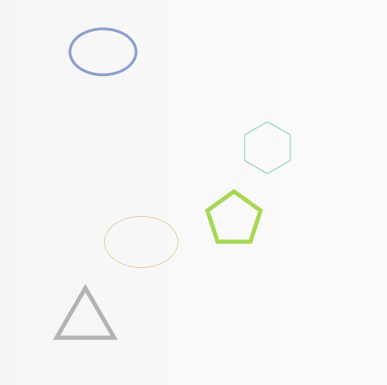[{"shape": "hexagon", "thickness": 0.5, "radius": 0.34, "center": [0.69, 0.616]}, {"shape": "oval", "thickness": 2, "radius": 0.43, "center": [0.266, 0.865]}, {"shape": "pentagon", "thickness": 3, "radius": 0.36, "center": [0.604, 0.431]}, {"shape": "oval", "thickness": 0.5, "radius": 0.47, "center": [0.364, 0.372]}, {"shape": "triangle", "thickness": 3, "radius": 0.43, "center": [0.22, 0.166]}]